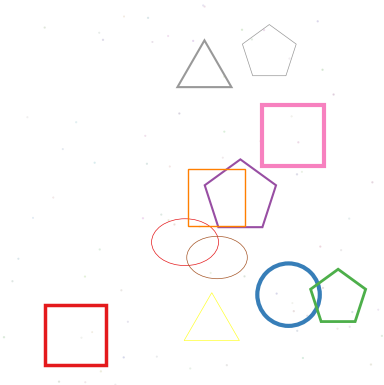[{"shape": "square", "thickness": 2.5, "radius": 0.39, "center": [0.196, 0.13]}, {"shape": "oval", "thickness": 0.5, "radius": 0.43, "center": [0.481, 0.371]}, {"shape": "circle", "thickness": 3, "radius": 0.41, "center": [0.749, 0.235]}, {"shape": "pentagon", "thickness": 2, "radius": 0.38, "center": [0.878, 0.226]}, {"shape": "pentagon", "thickness": 1.5, "radius": 0.49, "center": [0.624, 0.489]}, {"shape": "square", "thickness": 1, "radius": 0.37, "center": [0.563, 0.487]}, {"shape": "triangle", "thickness": 0.5, "radius": 0.41, "center": [0.55, 0.157]}, {"shape": "oval", "thickness": 0.5, "radius": 0.39, "center": [0.564, 0.331]}, {"shape": "square", "thickness": 3, "radius": 0.4, "center": [0.761, 0.648]}, {"shape": "triangle", "thickness": 1.5, "radius": 0.4, "center": [0.531, 0.814]}, {"shape": "pentagon", "thickness": 0.5, "radius": 0.37, "center": [0.699, 0.863]}]